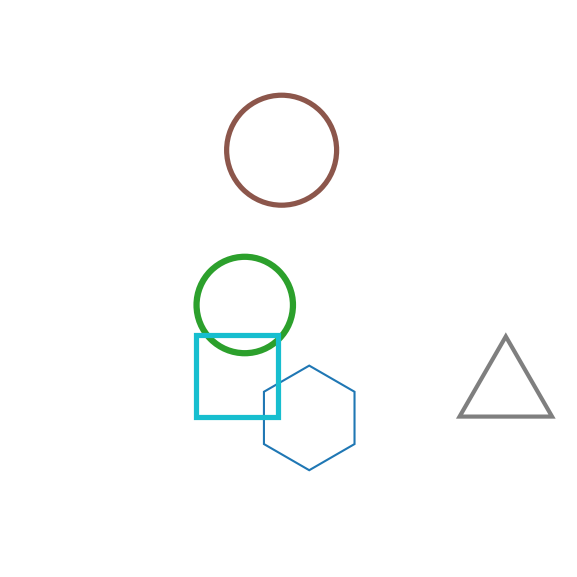[{"shape": "hexagon", "thickness": 1, "radius": 0.45, "center": [0.535, 0.275]}, {"shape": "circle", "thickness": 3, "radius": 0.42, "center": [0.424, 0.471]}, {"shape": "circle", "thickness": 2.5, "radius": 0.48, "center": [0.488, 0.739]}, {"shape": "triangle", "thickness": 2, "radius": 0.46, "center": [0.876, 0.324]}, {"shape": "square", "thickness": 2.5, "radius": 0.36, "center": [0.411, 0.347]}]